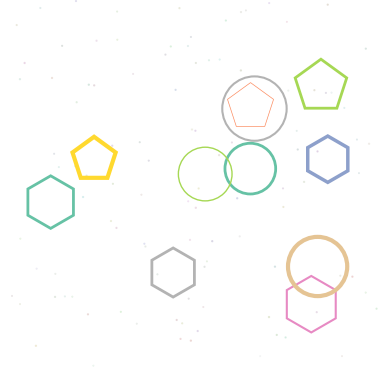[{"shape": "circle", "thickness": 2, "radius": 0.33, "center": [0.65, 0.562]}, {"shape": "hexagon", "thickness": 2, "radius": 0.34, "center": [0.132, 0.475]}, {"shape": "pentagon", "thickness": 0.5, "radius": 0.31, "center": [0.651, 0.723]}, {"shape": "hexagon", "thickness": 2.5, "radius": 0.3, "center": [0.851, 0.586]}, {"shape": "hexagon", "thickness": 1.5, "radius": 0.37, "center": [0.808, 0.21]}, {"shape": "pentagon", "thickness": 2, "radius": 0.35, "center": [0.834, 0.776]}, {"shape": "circle", "thickness": 1, "radius": 0.35, "center": [0.533, 0.548]}, {"shape": "pentagon", "thickness": 3, "radius": 0.29, "center": [0.244, 0.586]}, {"shape": "circle", "thickness": 3, "radius": 0.38, "center": [0.825, 0.308]}, {"shape": "hexagon", "thickness": 2, "radius": 0.32, "center": [0.45, 0.292]}, {"shape": "circle", "thickness": 1.5, "radius": 0.42, "center": [0.661, 0.718]}]